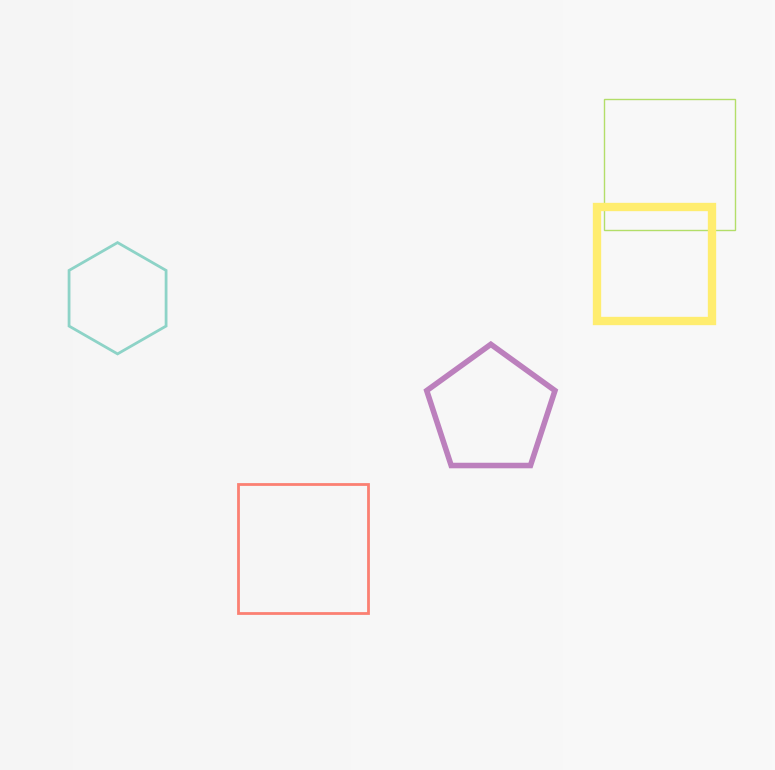[{"shape": "hexagon", "thickness": 1, "radius": 0.36, "center": [0.152, 0.613]}, {"shape": "square", "thickness": 1, "radius": 0.42, "center": [0.392, 0.288]}, {"shape": "square", "thickness": 0.5, "radius": 0.42, "center": [0.864, 0.786]}, {"shape": "pentagon", "thickness": 2, "radius": 0.44, "center": [0.633, 0.466]}, {"shape": "square", "thickness": 3, "radius": 0.37, "center": [0.845, 0.657]}]